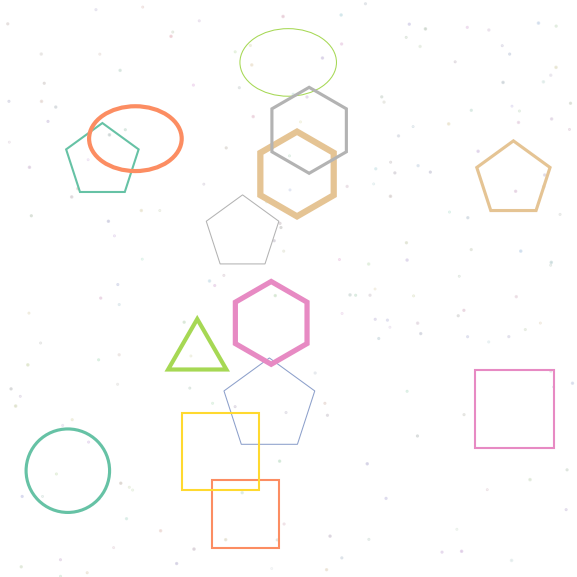[{"shape": "circle", "thickness": 1.5, "radius": 0.36, "center": [0.117, 0.184]}, {"shape": "pentagon", "thickness": 1, "radius": 0.33, "center": [0.177, 0.72]}, {"shape": "oval", "thickness": 2, "radius": 0.4, "center": [0.234, 0.759]}, {"shape": "square", "thickness": 1, "radius": 0.29, "center": [0.424, 0.109]}, {"shape": "pentagon", "thickness": 0.5, "radius": 0.41, "center": [0.466, 0.297]}, {"shape": "hexagon", "thickness": 2.5, "radius": 0.36, "center": [0.47, 0.44]}, {"shape": "square", "thickness": 1, "radius": 0.34, "center": [0.891, 0.291]}, {"shape": "oval", "thickness": 0.5, "radius": 0.42, "center": [0.499, 0.891]}, {"shape": "triangle", "thickness": 2, "radius": 0.29, "center": [0.342, 0.388]}, {"shape": "square", "thickness": 1, "radius": 0.33, "center": [0.382, 0.217]}, {"shape": "hexagon", "thickness": 3, "radius": 0.37, "center": [0.514, 0.698]}, {"shape": "pentagon", "thickness": 1.5, "radius": 0.33, "center": [0.889, 0.689]}, {"shape": "pentagon", "thickness": 0.5, "radius": 0.33, "center": [0.42, 0.596]}, {"shape": "hexagon", "thickness": 1.5, "radius": 0.37, "center": [0.535, 0.774]}]